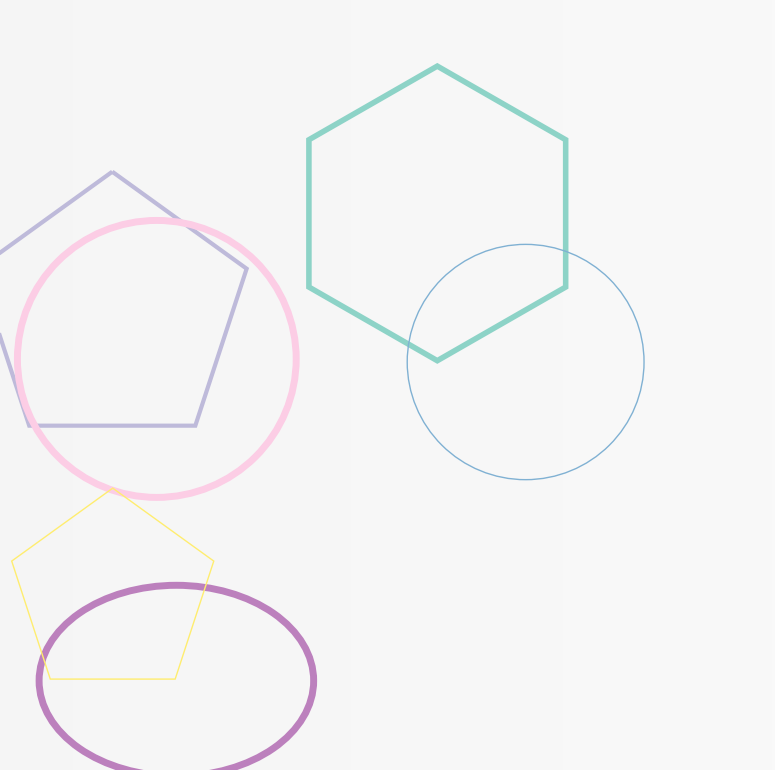[{"shape": "hexagon", "thickness": 2, "radius": 0.96, "center": [0.564, 0.723]}, {"shape": "pentagon", "thickness": 1.5, "radius": 0.91, "center": [0.145, 0.595]}, {"shape": "circle", "thickness": 0.5, "radius": 0.76, "center": [0.678, 0.53]}, {"shape": "circle", "thickness": 2.5, "radius": 0.9, "center": [0.202, 0.534]}, {"shape": "oval", "thickness": 2.5, "radius": 0.89, "center": [0.228, 0.116]}, {"shape": "pentagon", "thickness": 0.5, "radius": 0.69, "center": [0.145, 0.229]}]